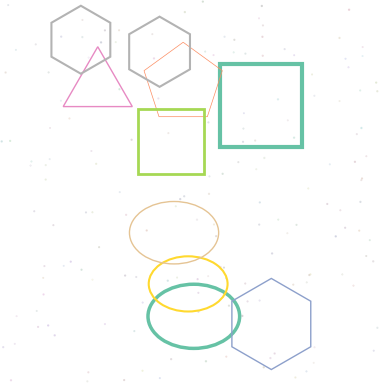[{"shape": "oval", "thickness": 2.5, "radius": 0.6, "center": [0.503, 0.178]}, {"shape": "square", "thickness": 3, "radius": 0.54, "center": [0.678, 0.726]}, {"shape": "pentagon", "thickness": 0.5, "radius": 0.53, "center": [0.476, 0.783]}, {"shape": "hexagon", "thickness": 1, "radius": 0.59, "center": [0.705, 0.158]}, {"shape": "triangle", "thickness": 1, "radius": 0.52, "center": [0.254, 0.775]}, {"shape": "square", "thickness": 2, "radius": 0.42, "center": [0.444, 0.632]}, {"shape": "oval", "thickness": 1.5, "radius": 0.51, "center": [0.489, 0.263]}, {"shape": "oval", "thickness": 1, "radius": 0.58, "center": [0.452, 0.396]}, {"shape": "hexagon", "thickness": 1.5, "radius": 0.44, "center": [0.21, 0.897]}, {"shape": "hexagon", "thickness": 1.5, "radius": 0.46, "center": [0.414, 0.866]}]